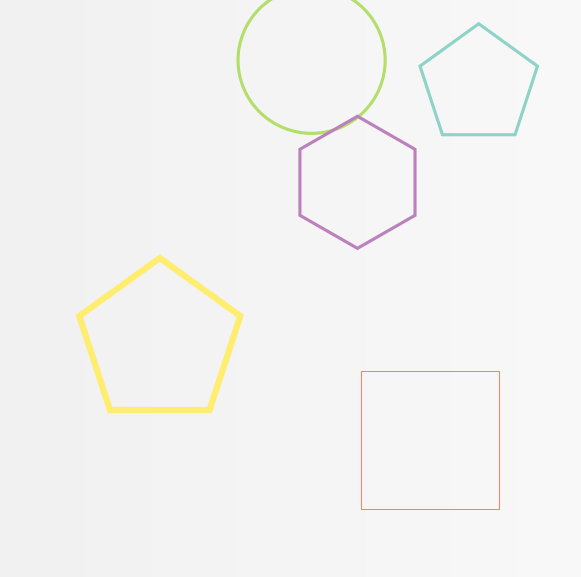[{"shape": "pentagon", "thickness": 1.5, "radius": 0.53, "center": [0.824, 0.852]}, {"shape": "square", "thickness": 0.5, "radius": 0.6, "center": [0.739, 0.237]}, {"shape": "circle", "thickness": 1.5, "radius": 0.63, "center": [0.536, 0.895]}, {"shape": "hexagon", "thickness": 1.5, "radius": 0.57, "center": [0.615, 0.683]}, {"shape": "pentagon", "thickness": 3, "radius": 0.73, "center": [0.275, 0.407]}]